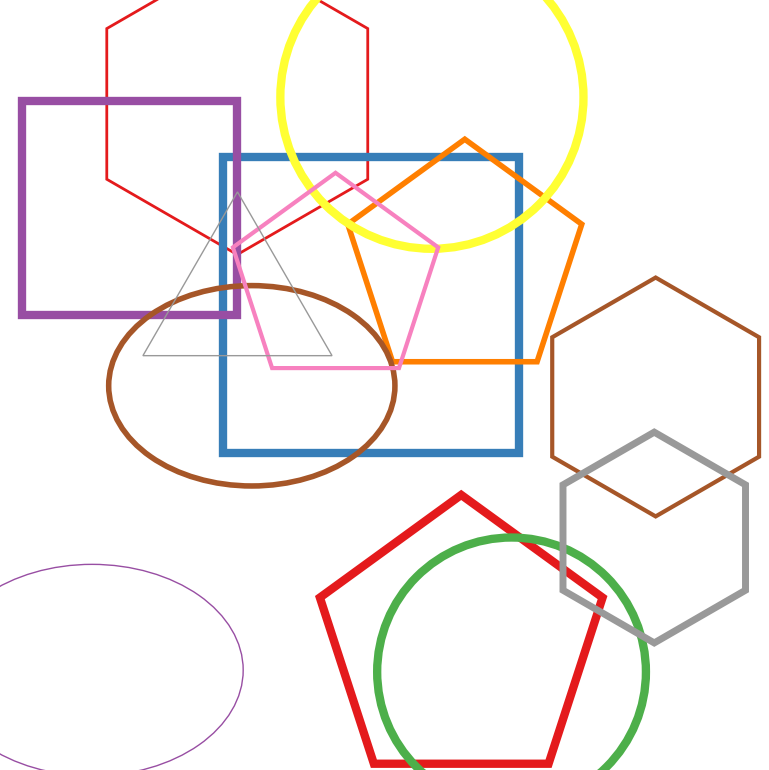[{"shape": "pentagon", "thickness": 3, "radius": 0.96, "center": [0.599, 0.164]}, {"shape": "hexagon", "thickness": 1, "radius": 0.98, "center": [0.308, 0.865]}, {"shape": "square", "thickness": 3, "radius": 0.96, "center": [0.482, 0.604]}, {"shape": "circle", "thickness": 3, "radius": 0.87, "center": [0.664, 0.127]}, {"shape": "oval", "thickness": 0.5, "radius": 0.98, "center": [0.12, 0.13]}, {"shape": "square", "thickness": 3, "radius": 0.7, "center": [0.168, 0.73]}, {"shape": "pentagon", "thickness": 2, "radius": 0.8, "center": [0.604, 0.659]}, {"shape": "circle", "thickness": 3, "radius": 0.98, "center": [0.561, 0.874]}, {"shape": "oval", "thickness": 2, "radius": 0.93, "center": [0.327, 0.499]}, {"shape": "hexagon", "thickness": 1.5, "radius": 0.78, "center": [0.851, 0.484]}, {"shape": "pentagon", "thickness": 1.5, "radius": 0.7, "center": [0.436, 0.635]}, {"shape": "triangle", "thickness": 0.5, "radius": 0.71, "center": [0.308, 0.609]}, {"shape": "hexagon", "thickness": 2.5, "radius": 0.68, "center": [0.85, 0.302]}]